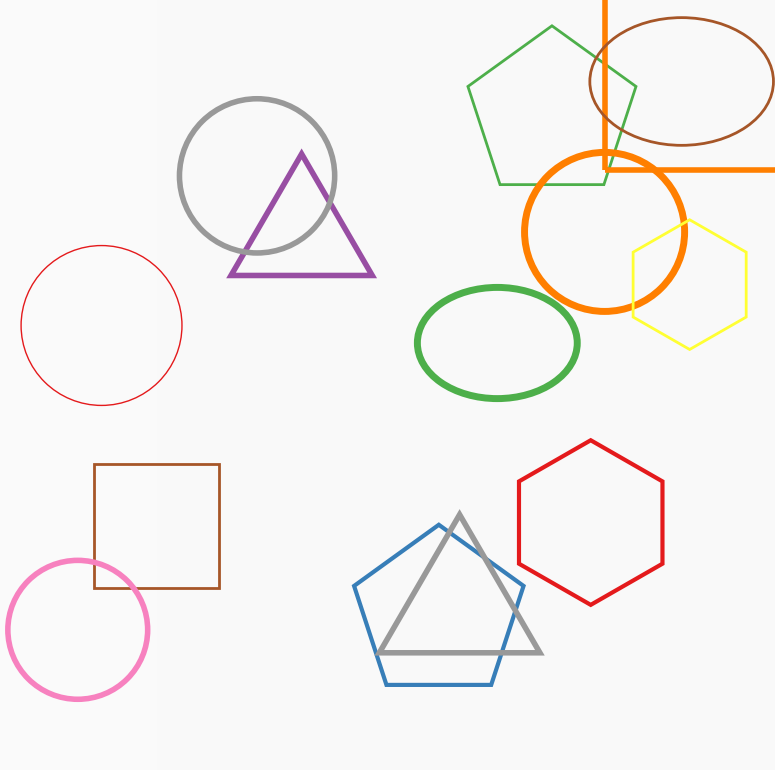[{"shape": "circle", "thickness": 0.5, "radius": 0.52, "center": [0.131, 0.577]}, {"shape": "hexagon", "thickness": 1.5, "radius": 0.53, "center": [0.762, 0.321]}, {"shape": "pentagon", "thickness": 1.5, "radius": 0.57, "center": [0.566, 0.204]}, {"shape": "pentagon", "thickness": 1, "radius": 0.57, "center": [0.712, 0.852]}, {"shape": "oval", "thickness": 2.5, "radius": 0.52, "center": [0.642, 0.555]}, {"shape": "triangle", "thickness": 2, "radius": 0.53, "center": [0.389, 0.695]}, {"shape": "circle", "thickness": 2.5, "radius": 0.52, "center": [0.78, 0.699]}, {"shape": "square", "thickness": 2, "radius": 0.56, "center": [0.892, 0.89]}, {"shape": "hexagon", "thickness": 1, "radius": 0.42, "center": [0.89, 0.63]}, {"shape": "square", "thickness": 1, "radius": 0.4, "center": [0.202, 0.317]}, {"shape": "oval", "thickness": 1, "radius": 0.59, "center": [0.88, 0.894]}, {"shape": "circle", "thickness": 2, "radius": 0.45, "center": [0.1, 0.182]}, {"shape": "circle", "thickness": 2, "radius": 0.5, "center": [0.332, 0.772]}, {"shape": "triangle", "thickness": 2, "radius": 0.6, "center": [0.593, 0.212]}]